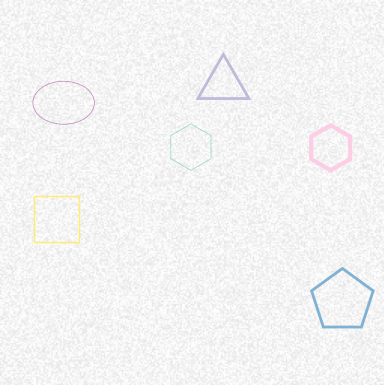[{"shape": "hexagon", "thickness": 0.5, "radius": 0.3, "center": [0.496, 0.618]}, {"shape": "triangle", "thickness": 2, "radius": 0.38, "center": [0.58, 0.782]}, {"shape": "pentagon", "thickness": 2, "radius": 0.42, "center": [0.889, 0.219]}, {"shape": "hexagon", "thickness": 3, "radius": 0.29, "center": [0.859, 0.616]}, {"shape": "oval", "thickness": 0.5, "radius": 0.4, "center": [0.165, 0.733]}, {"shape": "square", "thickness": 1, "radius": 0.3, "center": [0.146, 0.43]}]